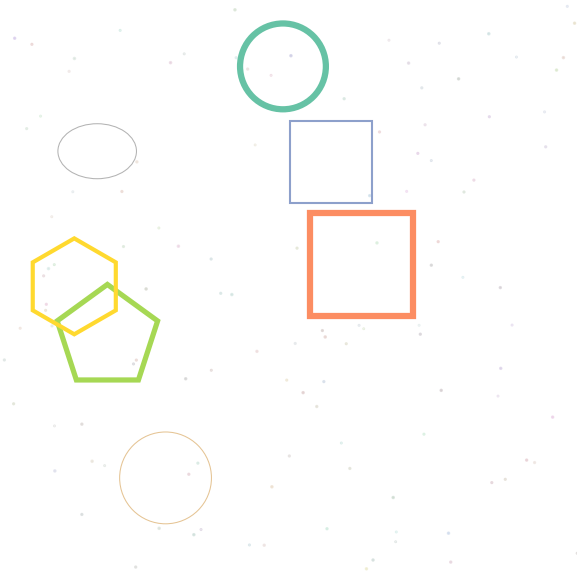[{"shape": "circle", "thickness": 3, "radius": 0.37, "center": [0.49, 0.884]}, {"shape": "square", "thickness": 3, "radius": 0.45, "center": [0.627, 0.541]}, {"shape": "square", "thickness": 1, "radius": 0.36, "center": [0.573, 0.718]}, {"shape": "pentagon", "thickness": 2.5, "radius": 0.46, "center": [0.186, 0.415]}, {"shape": "hexagon", "thickness": 2, "radius": 0.42, "center": [0.129, 0.503]}, {"shape": "circle", "thickness": 0.5, "radius": 0.4, "center": [0.287, 0.172]}, {"shape": "oval", "thickness": 0.5, "radius": 0.34, "center": [0.168, 0.737]}]